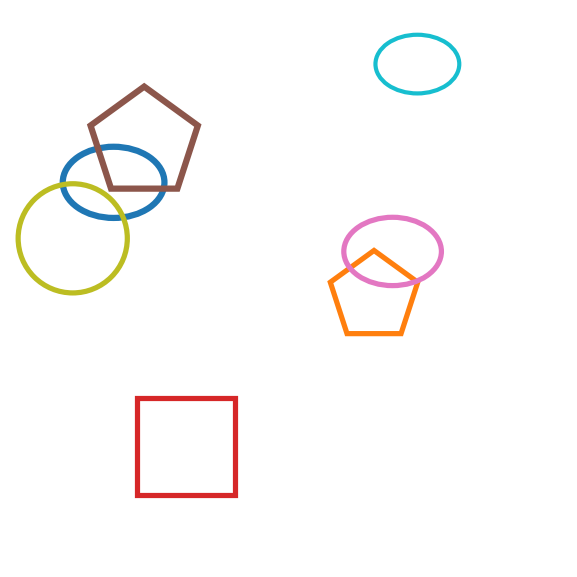[{"shape": "oval", "thickness": 3, "radius": 0.44, "center": [0.197, 0.683]}, {"shape": "pentagon", "thickness": 2.5, "radius": 0.4, "center": [0.648, 0.486]}, {"shape": "square", "thickness": 2.5, "radius": 0.42, "center": [0.322, 0.226]}, {"shape": "pentagon", "thickness": 3, "radius": 0.49, "center": [0.25, 0.752]}, {"shape": "oval", "thickness": 2.5, "radius": 0.42, "center": [0.68, 0.564]}, {"shape": "circle", "thickness": 2.5, "radius": 0.47, "center": [0.126, 0.586]}, {"shape": "oval", "thickness": 2, "radius": 0.36, "center": [0.723, 0.888]}]